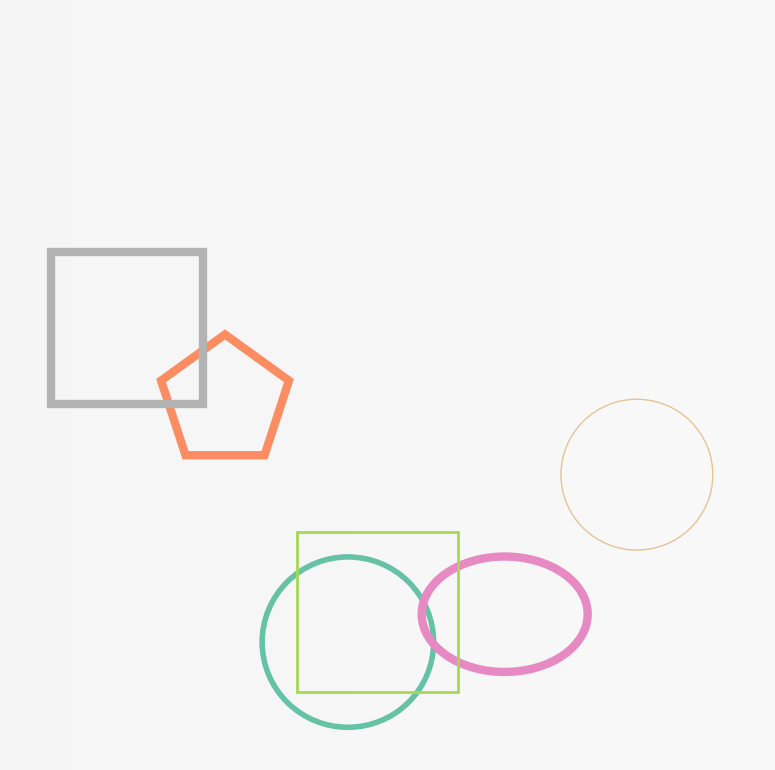[{"shape": "circle", "thickness": 2, "radius": 0.55, "center": [0.449, 0.166]}, {"shape": "pentagon", "thickness": 3, "radius": 0.43, "center": [0.29, 0.479]}, {"shape": "oval", "thickness": 3, "radius": 0.54, "center": [0.651, 0.202]}, {"shape": "square", "thickness": 1, "radius": 0.52, "center": [0.487, 0.205]}, {"shape": "circle", "thickness": 0.5, "radius": 0.49, "center": [0.822, 0.384]}, {"shape": "square", "thickness": 3, "radius": 0.49, "center": [0.164, 0.574]}]